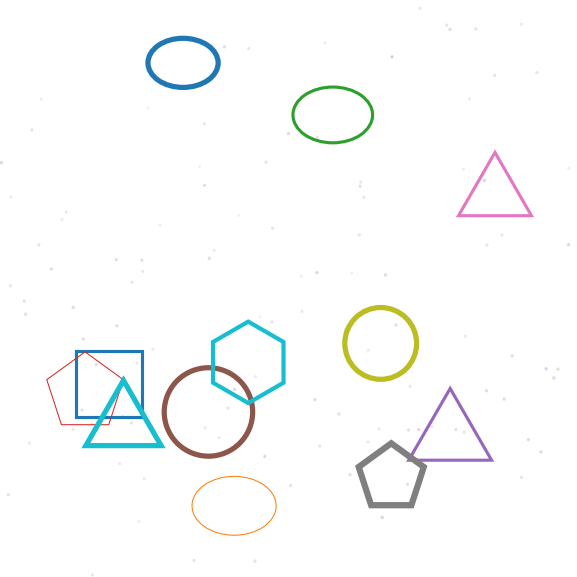[{"shape": "oval", "thickness": 2.5, "radius": 0.3, "center": [0.317, 0.89]}, {"shape": "square", "thickness": 1.5, "radius": 0.29, "center": [0.189, 0.334]}, {"shape": "oval", "thickness": 0.5, "radius": 0.36, "center": [0.405, 0.123]}, {"shape": "oval", "thickness": 1.5, "radius": 0.34, "center": [0.576, 0.8]}, {"shape": "pentagon", "thickness": 0.5, "radius": 0.35, "center": [0.147, 0.32]}, {"shape": "triangle", "thickness": 1.5, "radius": 0.41, "center": [0.779, 0.244]}, {"shape": "circle", "thickness": 2.5, "radius": 0.38, "center": [0.361, 0.286]}, {"shape": "triangle", "thickness": 1.5, "radius": 0.36, "center": [0.857, 0.662]}, {"shape": "pentagon", "thickness": 3, "radius": 0.3, "center": [0.677, 0.172]}, {"shape": "circle", "thickness": 2.5, "radius": 0.31, "center": [0.659, 0.404]}, {"shape": "hexagon", "thickness": 2, "radius": 0.35, "center": [0.43, 0.372]}, {"shape": "triangle", "thickness": 2.5, "radius": 0.38, "center": [0.214, 0.265]}]